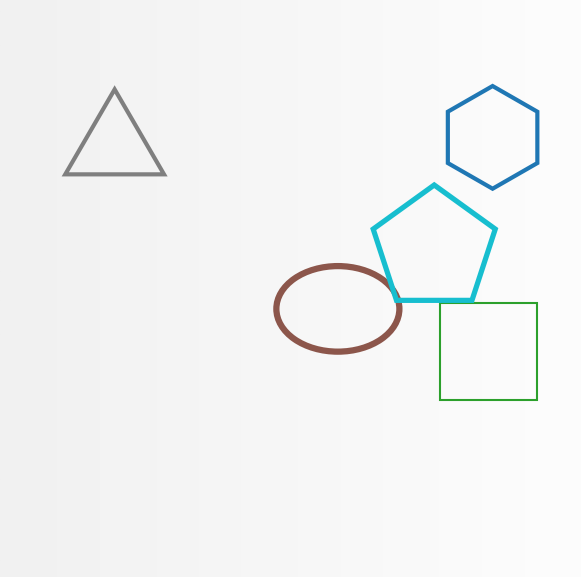[{"shape": "hexagon", "thickness": 2, "radius": 0.44, "center": [0.847, 0.761]}, {"shape": "square", "thickness": 1, "radius": 0.42, "center": [0.84, 0.391]}, {"shape": "oval", "thickness": 3, "radius": 0.53, "center": [0.581, 0.464]}, {"shape": "triangle", "thickness": 2, "radius": 0.49, "center": [0.197, 0.746]}, {"shape": "pentagon", "thickness": 2.5, "radius": 0.55, "center": [0.747, 0.568]}]